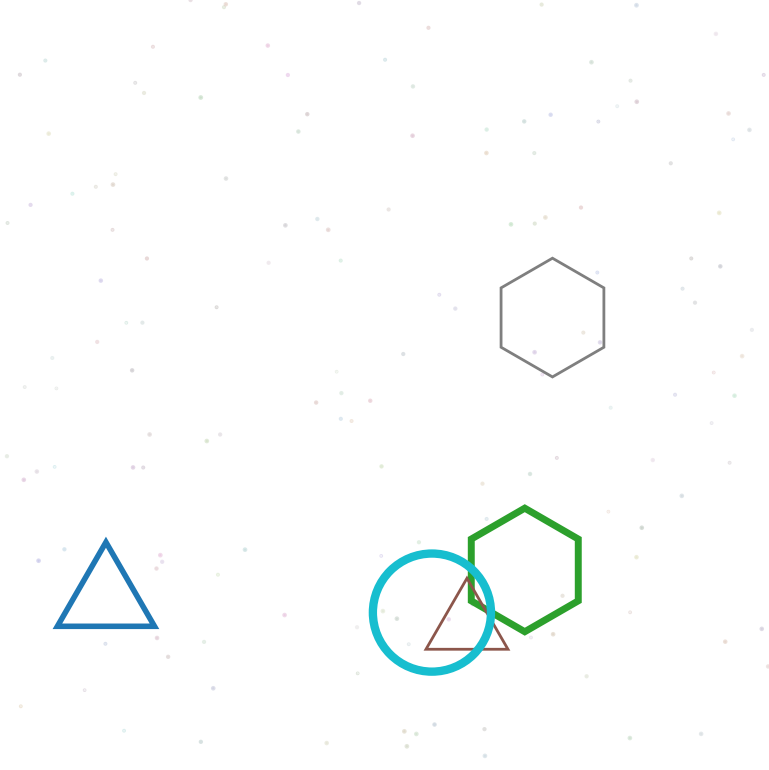[{"shape": "triangle", "thickness": 2, "radius": 0.36, "center": [0.138, 0.223]}, {"shape": "hexagon", "thickness": 2.5, "radius": 0.4, "center": [0.682, 0.26]}, {"shape": "triangle", "thickness": 1, "radius": 0.31, "center": [0.606, 0.188]}, {"shape": "hexagon", "thickness": 1, "radius": 0.39, "center": [0.718, 0.588]}, {"shape": "circle", "thickness": 3, "radius": 0.38, "center": [0.561, 0.204]}]